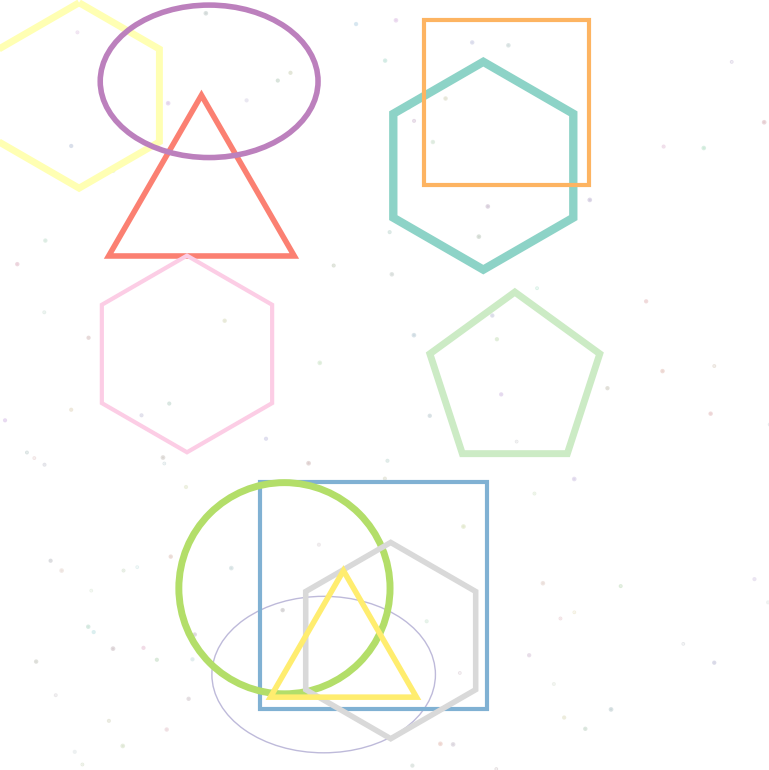[{"shape": "hexagon", "thickness": 3, "radius": 0.67, "center": [0.628, 0.785]}, {"shape": "hexagon", "thickness": 2.5, "radius": 0.6, "center": [0.103, 0.876]}, {"shape": "oval", "thickness": 0.5, "radius": 0.73, "center": [0.42, 0.124]}, {"shape": "triangle", "thickness": 2, "radius": 0.7, "center": [0.262, 0.737]}, {"shape": "square", "thickness": 1.5, "radius": 0.74, "center": [0.485, 0.226]}, {"shape": "square", "thickness": 1.5, "radius": 0.53, "center": [0.657, 0.867]}, {"shape": "circle", "thickness": 2.5, "radius": 0.69, "center": [0.369, 0.236]}, {"shape": "hexagon", "thickness": 1.5, "radius": 0.64, "center": [0.243, 0.54]}, {"shape": "hexagon", "thickness": 2, "radius": 0.64, "center": [0.507, 0.168]}, {"shape": "oval", "thickness": 2, "radius": 0.71, "center": [0.272, 0.894]}, {"shape": "pentagon", "thickness": 2.5, "radius": 0.58, "center": [0.669, 0.505]}, {"shape": "triangle", "thickness": 2, "radius": 0.55, "center": [0.446, 0.149]}]